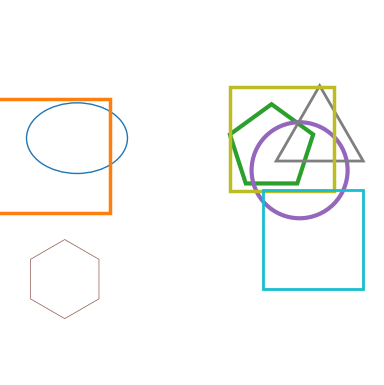[{"shape": "oval", "thickness": 1, "radius": 0.66, "center": [0.2, 0.641]}, {"shape": "square", "thickness": 2.5, "radius": 0.74, "center": [0.138, 0.596]}, {"shape": "pentagon", "thickness": 3, "radius": 0.57, "center": [0.705, 0.616]}, {"shape": "circle", "thickness": 3, "radius": 0.62, "center": [0.778, 0.558]}, {"shape": "hexagon", "thickness": 0.5, "radius": 0.51, "center": [0.168, 0.275]}, {"shape": "triangle", "thickness": 2, "radius": 0.65, "center": [0.83, 0.647]}, {"shape": "square", "thickness": 2.5, "radius": 0.67, "center": [0.732, 0.638]}, {"shape": "square", "thickness": 2, "radius": 0.65, "center": [0.813, 0.378]}]